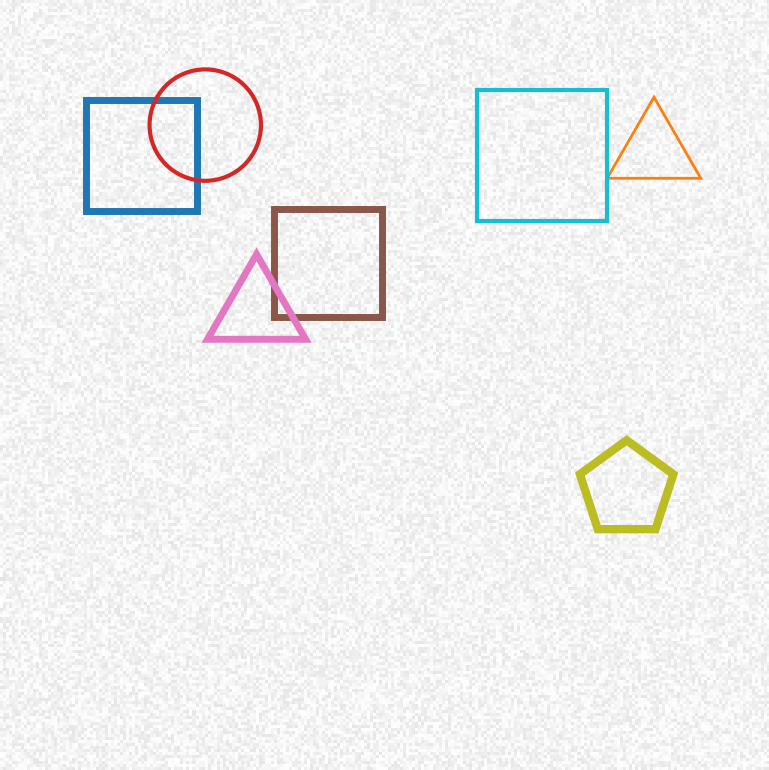[{"shape": "square", "thickness": 2.5, "radius": 0.36, "center": [0.184, 0.798]}, {"shape": "triangle", "thickness": 1, "radius": 0.35, "center": [0.849, 0.804]}, {"shape": "circle", "thickness": 1.5, "radius": 0.36, "center": [0.267, 0.838]}, {"shape": "square", "thickness": 2.5, "radius": 0.35, "center": [0.425, 0.659]}, {"shape": "triangle", "thickness": 2.5, "radius": 0.37, "center": [0.333, 0.596]}, {"shape": "pentagon", "thickness": 3, "radius": 0.32, "center": [0.814, 0.364]}, {"shape": "square", "thickness": 1.5, "radius": 0.42, "center": [0.704, 0.798]}]